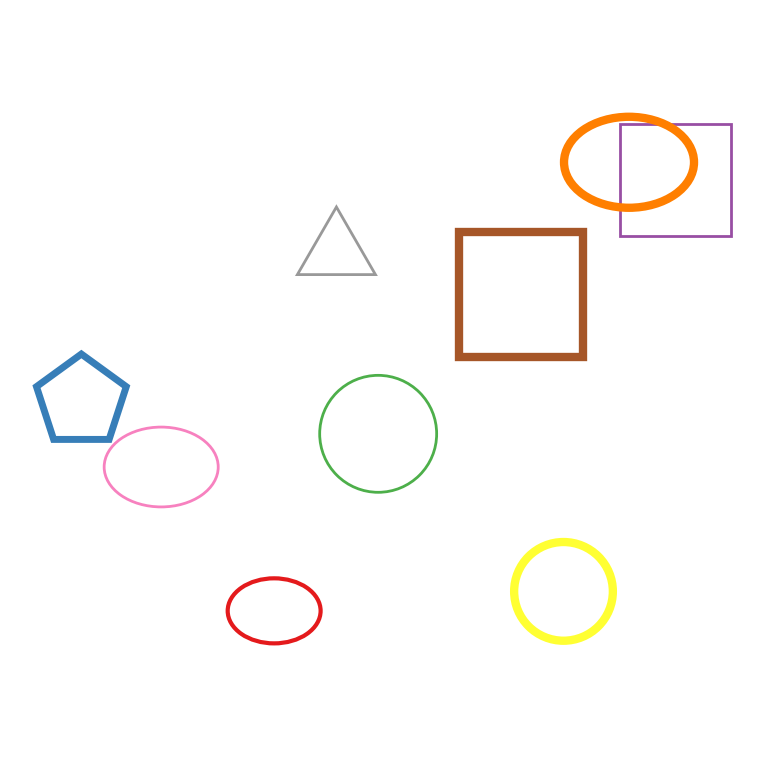[{"shape": "oval", "thickness": 1.5, "radius": 0.3, "center": [0.356, 0.207]}, {"shape": "pentagon", "thickness": 2.5, "radius": 0.31, "center": [0.106, 0.479]}, {"shape": "circle", "thickness": 1, "radius": 0.38, "center": [0.491, 0.437]}, {"shape": "square", "thickness": 1, "radius": 0.36, "center": [0.877, 0.766]}, {"shape": "oval", "thickness": 3, "radius": 0.42, "center": [0.817, 0.789]}, {"shape": "circle", "thickness": 3, "radius": 0.32, "center": [0.732, 0.232]}, {"shape": "square", "thickness": 3, "radius": 0.4, "center": [0.676, 0.618]}, {"shape": "oval", "thickness": 1, "radius": 0.37, "center": [0.209, 0.394]}, {"shape": "triangle", "thickness": 1, "radius": 0.29, "center": [0.437, 0.673]}]